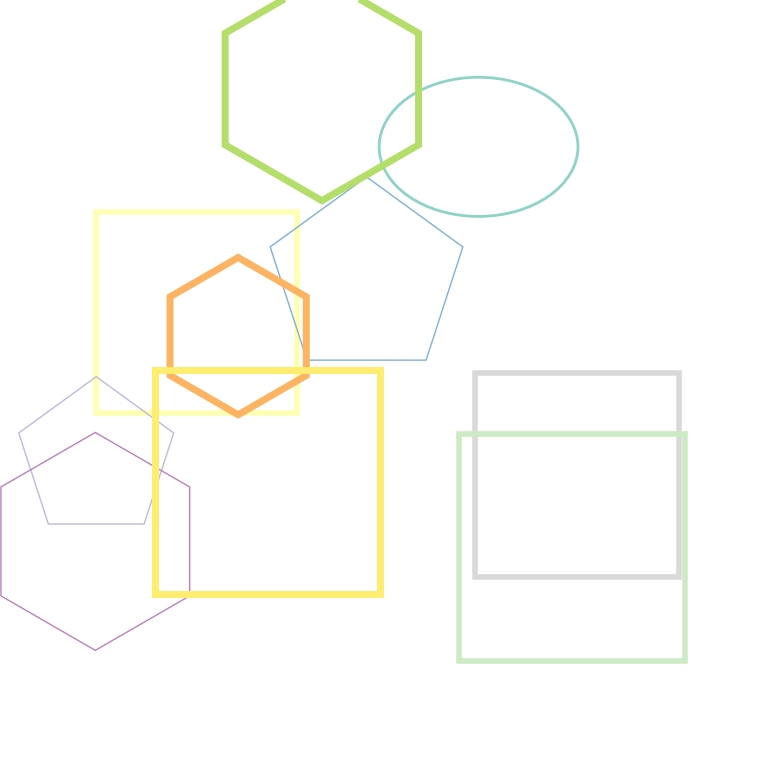[{"shape": "oval", "thickness": 1, "radius": 0.65, "center": [0.621, 0.809]}, {"shape": "square", "thickness": 2, "radius": 0.65, "center": [0.255, 0.594]}, {"shape": "pentagon", "thickness": 0.5, "radius": 0.53, "center": [0.125, 0.405]}, {"shape": "pentagon", "thickness": 0.5, "radius": 0.66, "center": [0.476, 0.639]}, {"shape": "hexagon", "thickness": 2.5, "radius": 0.51, "center": [0.309, 0.563]}, {"shape": "hexagon", "thickness": 2.5, "radius": 0.73, "center": [0.418, 0.884]}, {"shape": "square", "thickness": 2, "radius": 0.66, "center": [0.749, 0.383]}, {"shape": "hexagon", "thickness": 0.5, "radius": 0.71, "center": [0.124, 0.297]}, {"shape": "square", "thickness": 2, "radius": 0.74, "center": [0.743, 0.289]}, {"shape": "square", "thickness": 2.5, "radius": 0.73, "center": [0.347, 0.374]}]